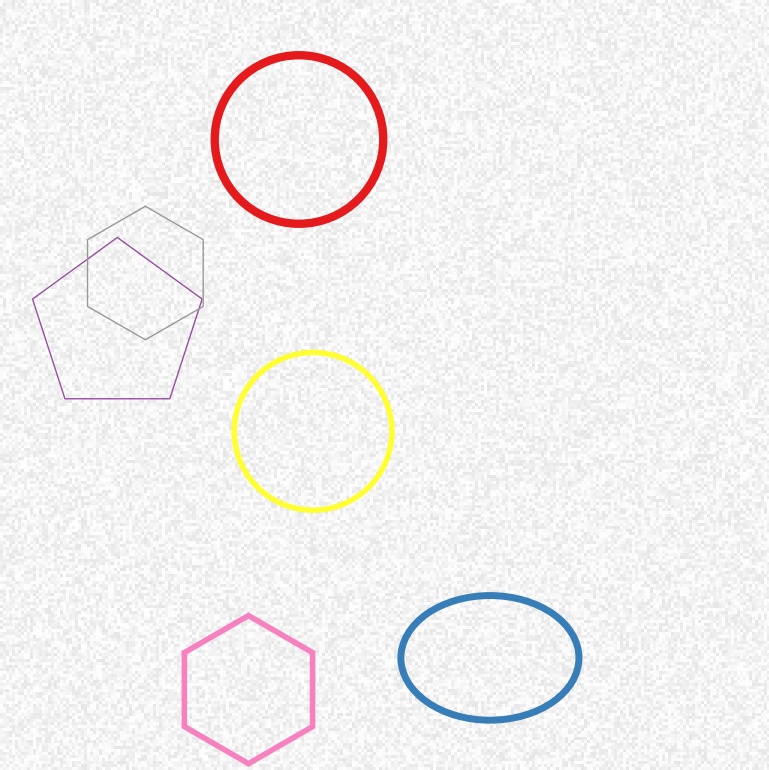[{"shape": "circle", "thickness": 3, "radius": 0.55, "center": [0.388, 0.819]}, {"shape": "oval", "thickness": 2.5, "radius": 0.58, "center": [0.636, 0.146]}, {"shape": "pentagon", "thickness": 0.5, "radius": 0.58, "center": [0.152, 0.576]}, {"shape": "circle", "thickness": 2, "radius": 0.51, "center": [0.407, 0.44]}, {"shape": "hexagon", "thickness": 2, "radius": 0.48, "center": [0.323, 0.104]}, {"shape": "hexagon", "thickness": 0.5, "radius": 0.43, "center": [0.189, 0.645]}]